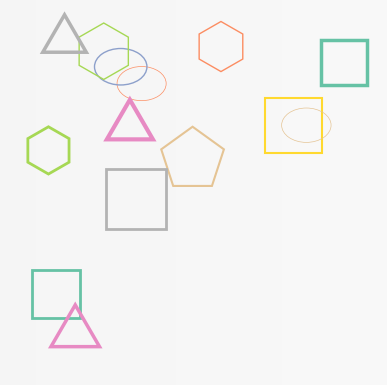[{"shape": "square", "thickness": 2.5, "radius": 0.29, "center": [0.888, 0.837]}, {"shape": "square", "thickness": 2, "radius": 0.31, "center": [0.145, 0.236]}, {"shape": "oval", "thickness": 0.5, "radius": 0.32, "center": [0.365, 0.783]}, {"shape": "hexagon", "thickness": 1, "radius": 0.33, "center": [0.57, 0.879]}, {"shape": "oval", "thickness": 1, "radius": 0.34, "center": [0.312, 0.827]}, {"shape": "triangle", "thickness": 2.5, "radius": 0.36, "center": [0.194, 0.136]}, {"shape": "triangle", "thickness": 3, "radius": 0.34, "center": [0.335, 0.672]}, {"shape": "hexagon", "thickness": 1, "radius": 0.37, "center": [0.268, 0.867]}, {"shape": "hexagon", "thickness": 2, "radius": 0.31, "center": [0.125, 0.609]}, {"shape": "square", "thickness": 1.5, "radius": 0.36, "center": [0.757, 0.674]}, {"shape": "pentagon", "thickness": 1.5, "radius": 0.43, "center": [0.497, 0.586]}, {"shape": "oval", "thickness": 0.5, "radius": 0.32, "center": [0.791, 0.675]}, {"shape": "square", "thickness": 2, "radius": 0.39, "center": [0.351, 0.483]}, {"shape": "triangle", "thickness": 2.5, "radius": 0.32, "center": [0.167, 0.897]}]